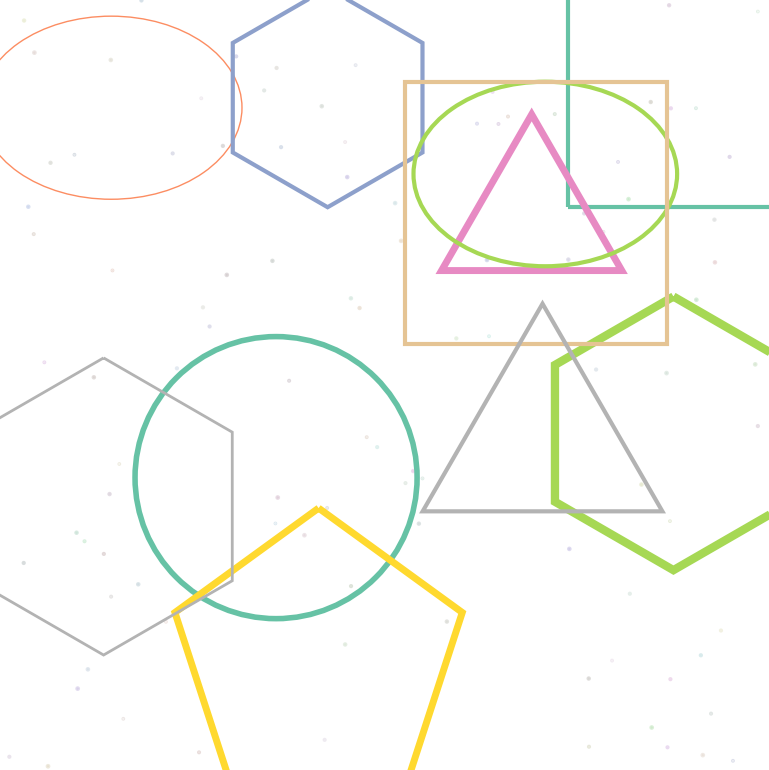[{"shape": "square", "thickness": 1.5, "radius": 0.74, "center": [0.885, 0.879]}, {"shape": "circle", "thickness": 2, "radius": 0.92, "center": [0.359, 0.38]}, {"shape": "oval", "thickness": 0.5, "radius": 0.85, "center": [0.144, 0.86]}, {"shape": "hexagon", "thickness": 1.5, "radius": 0.71, "center": [0.425, 0.873]}, {"shape": "triangle", "thickness": 2.5, "radius": 0.68, "center": [0.69, 0.716]}, {"shape": "oval", "thickness": 1.5, "radius": 0.86, "center": [0.708, 0.774]}, {"shape": "hexagon", "thickness": 3, "radius": 0.89, "center": [0.875, 0.437]}, {"shape": "pentagon", "thickness": 2.5, "radius": 0.98, "center": [0.414, 0.144]}, {"shape": "square", "thickness": 1.5, "radius": 0.85, "center": [0.696, 0.723]}, {"shape": "triangle", "thickness": 1.5, "radius": 0.9, "center": [0.705, 0.426]}, {"shape": "hexagon", "thickness": 1, "radius": 0.96, "center": [0.135, 0.342]}]